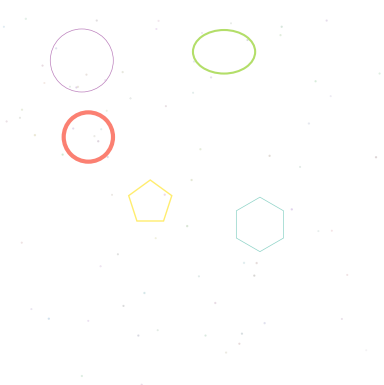[{"shape": "hexagon", "thickness": 0.5, "radius": 0.35, "center": [0.675, 0.417]}, {"shape": "circle", "thickness": 3, "radius": 0.32, "center": [0.229, 0.644]}, {"shape": "oval", "thickness": 1.5, "radius": 0.4, "center": [0.582, 0.866]}, {"shape": "circle", "thickness": 0.5, "radius": 0.41, "center": [0.212, 0.843]}, {"shape": "pentagon", "thickness": 1, "radius": 0.29, "center": [0.39, 0.474]}]